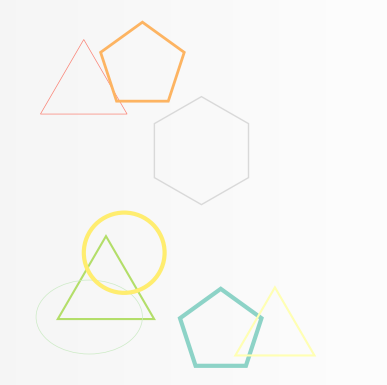[{"shape": "pentagon", "thickness": 3, "radius": 0.55, "center": [0.57, 0.139]}, {"shape": "triangle", "thickness": 1.5, "radius": 0.59, "center": [0.709, 0.136]}, {"shape": "triangle", "thickness": 0.5, "radius": 0.65, "center": [0.216, 0.768]}, {"shape": "pentagon", "thickness": 2, "radius": 0.57, "center": [0.368, 0.829]}, {"shape": "triangle", "thickness": 1.5, "radius": 0.72, "center": [0.273, 0.243]}, {"shape": "hexagon", "thickness": 1, "radius": 0.7, "center": [0.52, 0.609]}, {"shape": "oval", "thickness": 0.5, "radius": 0.69, "center": [0.23, 0.177]}, {"shape": "circle", "thickness": 3, "radius": 0.52, "center": [0.321, 0.344]}]